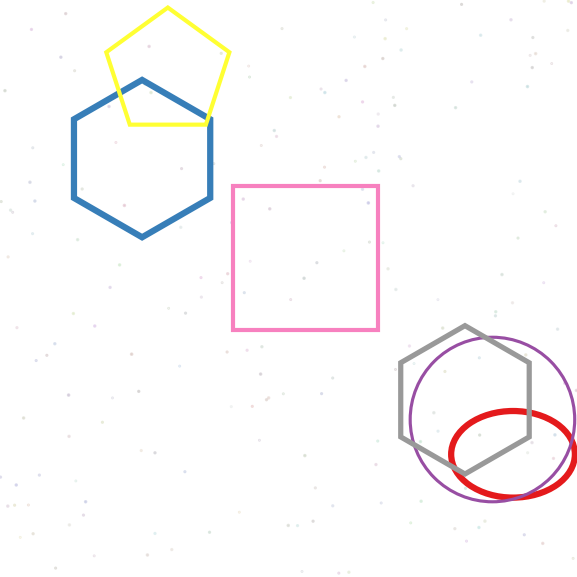[{"shape": "oval", "thickness": 3, "radius": 0.54, "center": [0.888, 0.212]}, {"shape": "hexagon", "thickness": 3, "radius": 0.68, "center": [0.246, 0.724]}, {"shape": "circle", "thickness": 1.5, "radius": 0.71, "center": [0.853, 0.273]}, {"shape": "pentagon", "thickness": 2, "radius": 0.56, "center": [0.291, 0.874]}, {"shape": "square", "thickness": 2, "radius": 0.63, "center": [0.529, 0.553]}, {"shape": "hexagon", "thickness": 2.5, "radius": 0.64, "center": [0.805, 0.307]}]